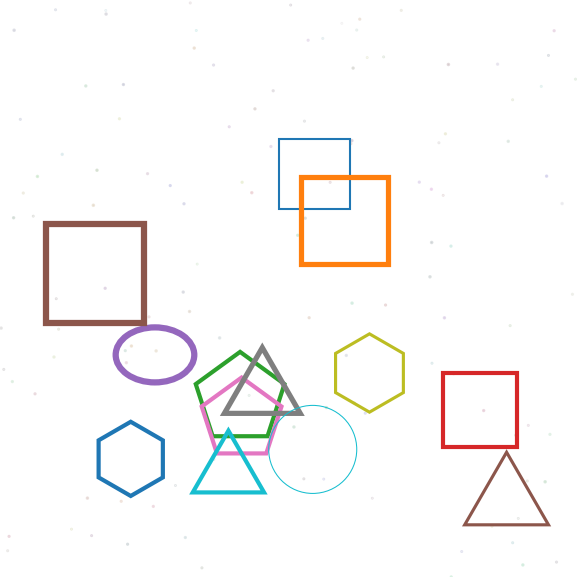[{"shape": "hexagon", "thickness": 2, "radius": 0.32, "center": [0.226, 0.205]}, {"shape": "square", "thickness": 1, "radius": 0.31, "center": [0.545, 0.698]}, {"shape": "square", "thickness": 2.5, "radius": 0.38, "center": [0.596, 0.617]}, {"shape": "pentagon", "thickness": 2, "radius": 0.4, "center": [0.416, 0.309]}, {"shape": "square", "thickness": 2, "radius": 0.32, "center": [0.831, 0.289]}, {"shape": "oval", "thickness": 3, "radius": 0.34, "center": [0.268, 0.385]}, {"shape": "triangle", "thickness": 1.5, "radius": 0.42, "center": [0.877, 0.132]}, {"shape": "square", "thickness": 3, "radius": 0.43, "center": [0.165, 0.526]}, {"shape": "pentagon", "thickness": 2, "radius": 0.36, "center": [0.418, 0.273]}, {"shape": "triangle", "thickness": 2.5, "radius": 0.38, "center": [0.454, 0.321]}, {"shape": "hexagon", "thickness": 1.5, "radius": 0.34, "center": [0.64, 0.353]}, {"shape": "circle", "thickness": 0.5, "radius": 0.38, "center": [0.542, 0.221]}, {"shape": "triangle", "thickness": 2, "radius": 0.36, "center": [0.396, 0.182]}]